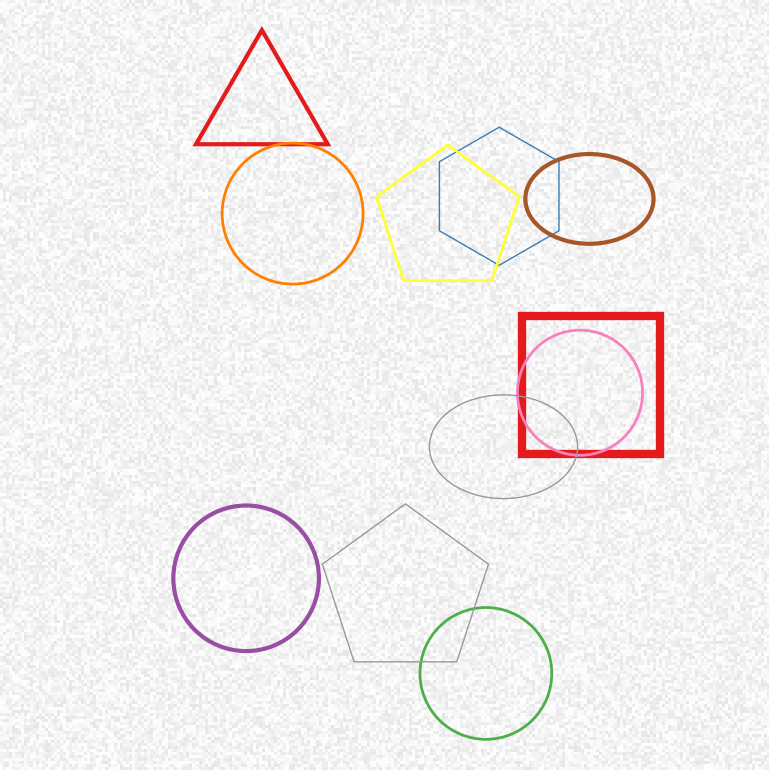[{"shape": "triangle", "thickness": 1.5, "radius": 0.49, "center": [0.34, 0.862]}, {"shape": "square", "thickness": 3, "radius": 0.45, "center": [0.768, 0.5]}, {"shape": "hexagon", "thickness": 0.5, "radius": 0.45, "center": [0.648, 0.745]}, {"shape": "circle", "thickness": 1, "radius": 0.43, "center": [0.631, 0.125]}, {"shape": "circle", "thickness": 1.5, "radius": 0.47, "center": [0.32, 0.249]}, {"shape": "circle", "thickness": 1, "radius": 0.46, "center": [0.38, 0.723]}, {"shape": "pentagon", "thickness": 1, "radius": 0.49, "center": [0.582, 0.714]}, {"shape": "oval", "thickness": 1.5, "radius": 0.42, "center": [0.766, 0.742]}, {"shape": "circle", "thickness": 1, "radius": 0.41, "center": [0.753, 0.49]}, {"shape": "oval", "thickness": 0.5, "radius": 0.48, "center": [0.654, 0.42]}, {"shape": "pentagon", "thickness": 0.5, "radius": 0.57, "center": [0.527, 0.232]}]